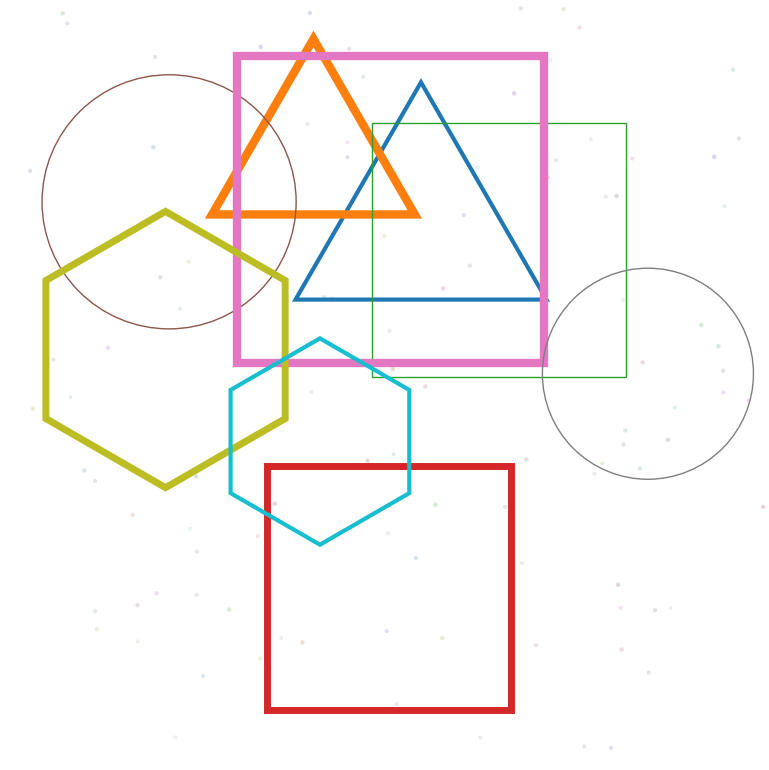[{"shape": "triangle", "thickness": 1.5, "radius": 0.94, "center": [0.547, 0.705]}, {"shape": "triangle", "thickness": 3, "radius": 0.76, "center": [0.407, 0.797]}, {"shape": "square", "thickness": 0.5, "radius": 0.82, "center": [0.648, 0.676]}, {"shape": "square", "thickness": 2.5, "radius": 0.79, "center": [0.505, 0.236]}, {"shape": "circle", "thickness": 0.5, "radius": 0.83, "center": [0.22, 0.738]}, {"shape": "square", "thickness": 3, "radius": 1.0, "center": [0.508, 0.728]}, {"shape": "circle", "thickness": 0.5, "radius": 0.69, "center": [0.841, 0.515]}, {"shape": "hexagon", "thickness": 2.5, "radius": 0.9, "center": [0.215, 0.546]}, {"shape": "hexagon", "thickness": 1.5, "radius": 0.67, "center": [0.416, 0.427]}]